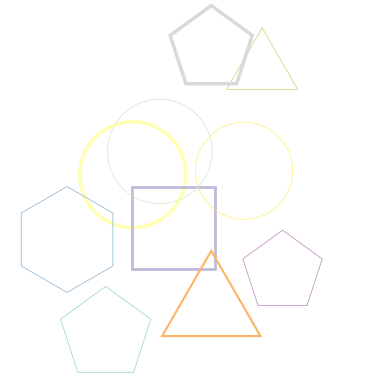[{"shape": "pentagon", "thickness": 0.5, "radius": 0.62, "center": [0.275, 0.133]}, {"shape": "circle", "thickness": 2.5, "radius": 0.69, "center": [0.345, 0.546]}, {"shape": "square", "thickness": 2, "radius": 0.54, "center": [0.45, 0.408]}, {"shape": "hexagon", "thickness": 0.5, "radius": 0.69, "center": [0.174, 0.378]}, {"shape": "triangle", "thickness": 1.5, "radius": 0.74, "center": [0.549, 0.201]}, {"shape": "triangle", "thickness": 0.5, "radius": 0.53, "center": [0.681, 0.821]}, {"shape": "pentagon", "thickness": 2.5, "radius": 0.56, "center": [0.549, 0.873]}, {"shape": "pentagon", "thickness": 0.5, "radius": 0.54, "center": [0.734, 0.294]}, {"shape": "circle", "thickness": 0.5, "radius": 0.68, "center": [0.415, 0.607]}, {"shape": "circle", "thickness": 0.5, "radius": 0.63, "center": [0.634, 0.556]}]